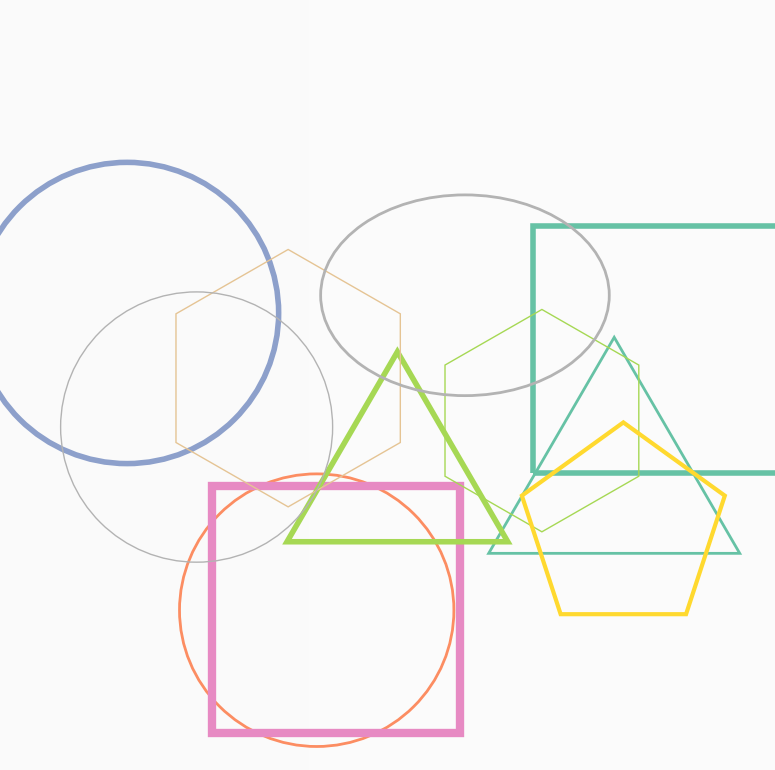[{"shape": "triangle", "thickness": 1, "radius": 0.94, "center": [0.793, 0.375]}, {"shape": "square", "thickness": 2, "radius": 0.8, "center": [0.848, 0.546]}, {"shape": "circle", "thickness": 1, "radius": 0.89, "center": [0.409, 0.208]}, {"shape": "circle", "thickness": 2, "radius": 0.98, "center": [0.164, 0.594]}, {"shape": "square", "thickness": 3, "radius": 0.8, "center": [0.434, 0.208]}, {"shape": "triangle", "thickness": 2, "radius": 0.82, "center": [0.513, 0.379]}, {"shape": "hexagon", "thickness": 0.5, "radius": 0.72, "center": [0.699, 0.454]}, {"shape": "pentagon", "thickness": 1.5, "radius": 0.69, "center": [0.804, 0.314]}, {"shape": "hexagon", "thickness": 0.5, "radius": 0.84, "center": [0.372, 0.509]}, {"shape": "oval", "thickness": 1, "radius": 0.93, "center": [0.6, 0.617]}, {"shape": "circle", "thickness": 0.5, "radius": 0.88, "center": [0.254, 0.445]}]